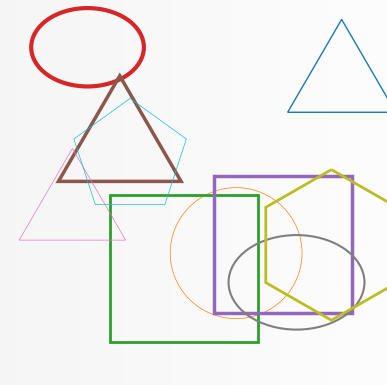[{"shape": "triangle", "thickness": 1, "radius": 0.8, "center": [0.882, 0.789]}, {"shape": "circle", "thickness": 0.5, "radius": 0.85, "center": [0.609, 0.343]}, {"shape": "square", "thickness": 2, "radius": 0.95, "center": [0.474, 0.302]}, {"shape": "oval", "thickness": 3, "radius": 0.73, "center": [0.226, 0.877]}, {"shape": "square", "thickness": 2.5, "radius": 0.89, "center": [0.731, 0.366]}, {"shape": "triangle", "thickness": 2.5, "radius": 0.91, "center": [0.309, 0.62]}, {"shape": "triangle", "thickness": 0.5, "radius": 0.79, "center": [0.187, 0.456]}, {"shape": "oval", "thickness": 1.5, "radius": 0.88, "center": [0.765, 0.267]}, {"shape": "hexagon", "thickness": 2, "radius": 0.98, "center": [0.855, 0.364]}, {"shape": "pentagon", "thickness": 0.5, "radius": 0.76, "center": [0.336, 0.592]}]